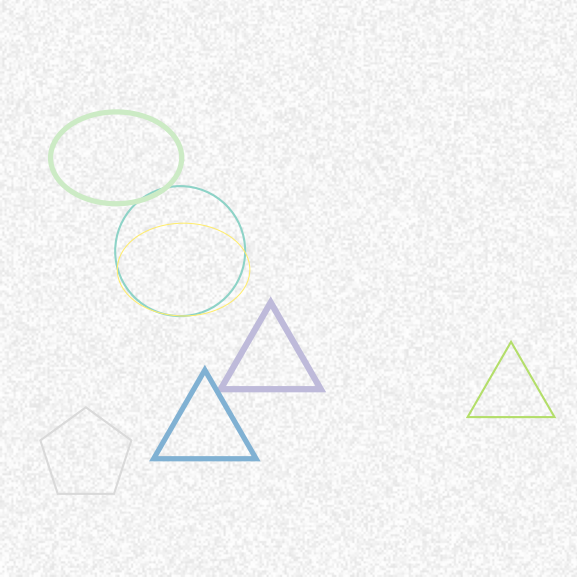[{"shape": "circle", "thickness": 1, "radius": 0.56, "center": [0.312, 0.564]}, {"shape": "triangle", "thickness": 3, "radius": 0.5, "center": [0.469, 0.375]}, {"shape": "triangle", "thickness": 2.5, "radius": 0.51, "center": [0.355, 0.256]}, {"shape": "triangle", "thickness": 1, "radius": 0.43, "center": [0.885, 0.32]}, {"shape": "pentagon", "thickness": 1, "radius": 0.41, "center": [0.149, 0.211]}, {"shape": "oval", "thickness": 2.5, "radius": 0.57, "center": [0.201, 0.726]}, {"shape": "oval", "thickness": 0.5, "radius": 0.57, "center": [0.318, 0.532]}]